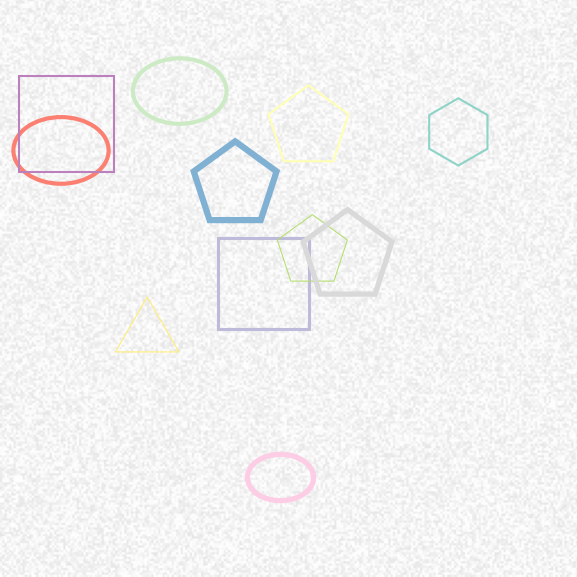[{"shape": "hexagon", "thickness": 1, "radius": 0.29, "center": [0.794, 0.771]}, {"shape": "pentagon", "thickness": 1, "radius": 0.36, "center": [0.534, 0.779]}, {"shape": "square", "thickness": 1.5, "radius": 0.39, "center": [0.457, 0.508]}, {"shape": "oval", "thickness": 2, "radius": 0.41, "center": [0.106, 0.739]}, {"shape": "pentagon", "thickness": 3, "radius": 0.38, "center": [0.407, 0.679]}, {"shape": "pentagon", "thickness": 0.5, "radius": 0.32, "center": [0.541, 0.564]}, {"shape": "oval", "thickness": 2.5, "radius": 0.29, "center": [0.486, 0.172]}, {"shape": "pentagon", "thickness": 2.5, "radius": 0.4, "center": [0.602, 0.555]}, {"shape": "square", "thickness": 1, "radius": 0.41, "center": [0.115, 0.784]}, {"shape": "oval", "thickness": 2, "radius": 0.41, "center": [0.311, 0.841]}, {"shape": "triangle", "thickness": 0.5, "radius": 0.32, "center": [0.255, 0.421]}]